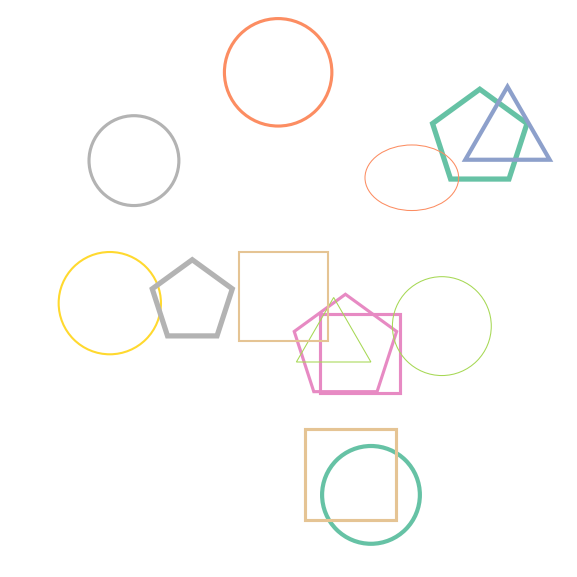[{"shape": "circle", "thickness": 2, "radius": 0.42, "center": [0.642, 0.142]}, {"shape": "pentagon", "thickness": 2.5, "radius": 0.43, "center": [0.831, 0.759]}, {"shape": "circle", "thickness": 1.5, "radius": 0.47, "center": [0.482, 0.874]}, {"shape": "oval", "thickness": 0.5, "radius": 0.41, "center": [0.713, 0.691]}, {"shape": "triangle", "thickness": 2, "radius": 0.42, "center": [0.879, 0.765]}, {"shape": "square", "thickness": 1.5, "radius": 0.34, "center": [0.623, 0.387]}, {"shape": "pentagon", "thickness": 1.5, "radius": 0.47, "center": [0.598, 0.396]}, {"shape": "circle", "thickness": 0.5, "radius": 0.43, "center": [0.765, 0.434]}, {"shape": "triangle", "thickness": 0.5, "radius": 0.37, "center": [0.578, 0.41]}, {"shape": "circle", "thickness": 1, "radius": 0.44, "center": [0.19, 0.474]}, {"shape": "square", "thickness": 1.5, "radius": 0.39, "center": [0.607, 0.178]}, {"shape": "square", "thickness": 1, "radius": 0.38, "center": [0.49, 0.485]}, {"shape": "circle", "thickness": 1.5, "radius": 0.39, "center": [0.232, 0.721]}, {"shape": "pentagon", "thickness": 2.5, "radius": 0.36, "center": [0.333, 0.476]}]